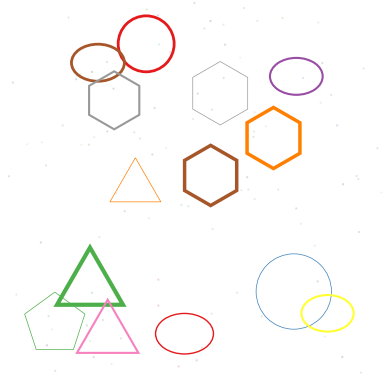[{"shape": "oval", "thickness": 1, "radius": 0.38, "center": [0.479, 0.133]}, {"shape": "circle", "thickness": 2, "radius": 0.36, "center": [0.38, 0.886]}, {"shape": "circle", "thickness": 0.5, "radius": 0.49, "center": [0.763, 0.243]}, {"shape": "pentagon", "thickness": 0.5, "radius": 0.41, "center": [0.142, 0.159]}, {"shape": "triangle", "thickness": 3, "radius": 0.49, "center": [0.234, 0.258]}, {"shape": "oval", "thickness": 1.5, "radius": 0.34, "center": [0.77, 0.802]}, {"shape": "hexagon", "thickness": 2.5, "radius": 0.4, "center": [0.71, 0.642]}, {"shape": "triangle", "thickness": 0.5, "radius": 0.38, "center": [0.352, 0.514]}, {"shape": "oval", "thickness": 1.5, "radius": 0.34, "center": [0.851, 0.186]}, {"shape": "oval", "thickness": 2, "radius": 0.34, "center": [0.254, 0.837]}, {"shape": "hexagon", "thickness": 2.5, "radius": 0.39, "center": [0.547, 0.544]}, {"shape": "triangle", "thickness": 1.5, "radius": 0.46, "center": [0.28, 0.129]}, {"shape": "hexagon", "thickness": 1.5, "radius": 0.38, "center": [0.297, 0.739]}, {"shape": "hexagon", "thickness": 0.5, "radius": 0.41, "center": [0.572, 0.758]}]